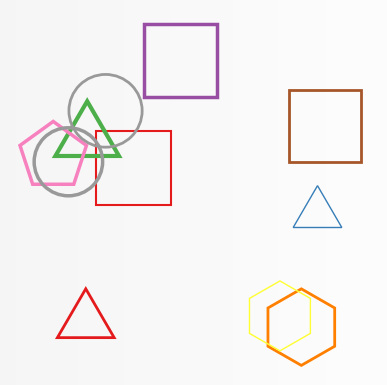[{"shape": "triangle", "thickness": 2, "radius": 0.42, "center": [0.221, 0.165]}, {"shape": "square", "thickness": 1.5, "radius": 0.48, "center": [0.345, 0.564]}, {"shape": "triangle", "thickness": 1, "radius": 0.36, "center": [0.819, 0.445]}, {"shape": "triangle", "thickness": 3, "radius": 0.47, "center": [0.225, 0.642]}, {"shape": "square", "thickness": 2.5, "radius": 0.47, "center": [0.466, 0.842]}, {"shape": "hexagon", "thickness": 2, "radius": 0.5, "center": [0.778, 0.15]}, {"shape": "hexagon", "thickness": 1, "radius": 0.45, "center": [0.722, 0.18]}, {"shape": "square", "thickness": 2, "radius": 0.47, "center": [0.84, 0.673]}, {"shape": "pentagon", "thickness": 2.5, "radius": 0.45, "center": [0.137, 0.594]}, {"shape": "circle", "thickness": 2, "radius": 0.47, "center": [0.272, 0.712]}, {"shape": "circle", "thickness": 2.5, "radius": 0.44, "center": [0.176, 0.58]}]